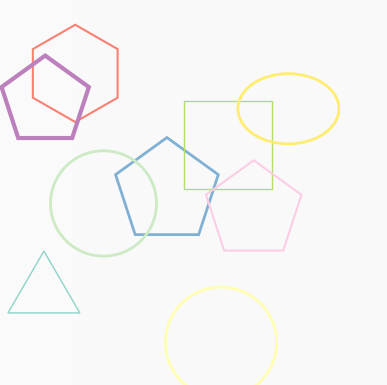[{"shape": "triangle", "thickness": 1, "radius": 0.54, "center": [0.113, 0.241]}, {"shape": "circle", "thickness": 2, "radius": 0.72, "center": [0.57, 0.111]}, {"shape": "hexagon", "thickness": 1.5, "radius": 0.63, "center": [0.194, 0.809]}, {"shape": "pentagon", "thickness": 2, "radius": 0.7, "center": [0.431, 0.503]}, {"shape": "square", "thickness": 1, "radius": 0.57, "center": [0.588, 0.624]}, {"shape": "pentagon", "thickness": 1.5, "radius": 0.65, "center": [0.655, 0.454]}, {"shape": "pentagon", "thickness": 3, "radius": 0.59, "center": [0.117, 0.737]}, {"shape": "circle", "thickness": 2, "radius": 0.68, "center": [0.267, 0.472]}, {"shape": "oval", "thickness": 2, "radius": 0.65, "center": [0.744, 0.718]}]